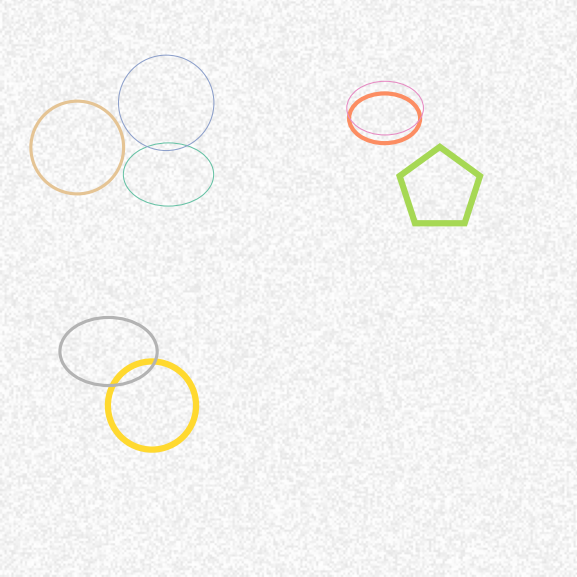[{"shape": "oval", "thickness": 0.5, "radius": 0.39, "center": [0.292, 0.697]}, {"shape": "oval", "thickness": 2, "radius": 0.31, "center": [0.666, 0.794]}, {"shape": "circle", "thickness": 0.5, "radius": 0.41, "center": [0.288, 0.821]}, {"shape": "oval", "thickness": 0.5, "radius": 0.33, "center": [0.667, 0.812]}, {"shape": "pentagon", "thickness": 3, "radius": 0.37, "center": [0.762, 0.672]}, {"shape": "circle", "thickness": 3, "radius": 0.38, "center": [0.263, 0.297]}, {"shape": "circle", "thickness": 1.5, "radius": 0.4, "center": [0.134, 0.744]}, {"shape": "oval", "thickness": 1.5, "radius": 0.42, "center": [0.188, 0.391]}]